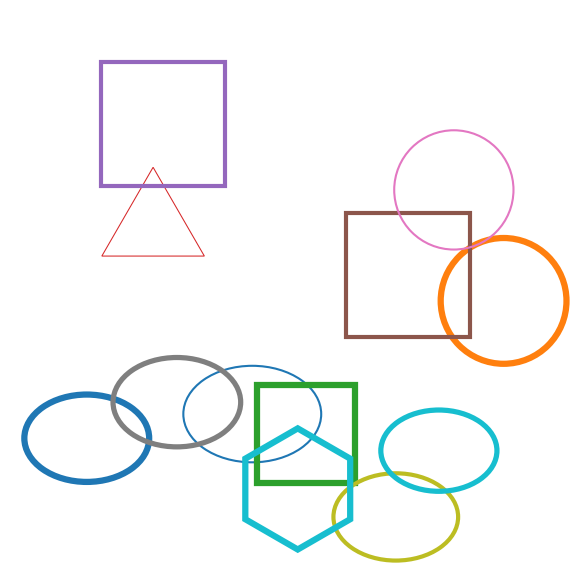[{"shape": "oval", "thickness": 3, "radius": 0.54, "center": [0.15, 0.24]}, {"shape": "oval", "thickness": 1, "radius": 0.6, "center": [0.437, 0.282]}, {"shape": "circle", "thickness": 3, "radius": 0.54, "center": [0.872, 0.478]}, {"shape": "square", "thickness": 3, "radius": 0.43, "center": [0.53, 0.248]}, {"shape": "triangle", "thickness": 0.5, "radius": 0.51, "center": [0.265, 0.607]}, {"shape": "square", "thickness": 2, "radius": 0.54, "center": [0.281, 0.785]}, {"shape": "square", "thickness": 2, "radius": 0.54, "center": [0.707, 0.522]}, {"shape": "circle", "thickness": 1, "radius": 0.52, "center": [0.786, 0.67]}, {"shape": "oval", "thickness": 2.5, "radius": 0.55, "center": [0.306, 0.303]}, {"shape": "oval", "thickness": 2, "radius": 0.54, "center": [0.685, 0.104]}, {"shape": "hexagon", "thickness": 3, "radius": 0.52, "center": [0.516, 0.152]}, {"shape": "oval", "thickness": 2.5, "radius": 0.5, "center": [0.76, 0.219]}]